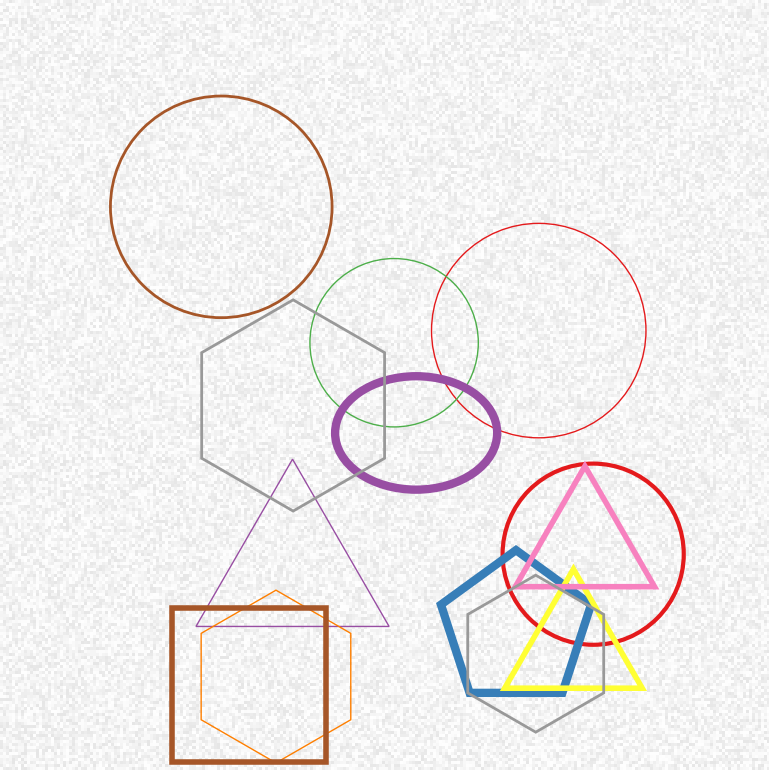[{"shape": "circle", "thickness": 1.5, "radius": 0.59, "center": [0.77, 0.28]}, {"shape": "circle", "thickness": 0.5, "radius": 0.7, "center": [0.7, 0.571]}, {"shape": "pentagon", "thickness": 3, "radius": 0.51, "center": [0.67, 0.183]}, {"shape": "circle", "thickness": 0.5, "radius": 0.55, "center": [0.512, 0.555]}, {"shape": "triangle", "thickness": 0.5, "radius": 0.72, "center": [0.38, 0.259]}, {"shape": "oval", "thickness": 3, "radius": 0.53, "center": [0.54, 0.438]}, {"shape": "hexagon", "thickness": 0.5, "radius": 0.56, "center": [0.358, 0.121]}, {"shape": "triangle", "thickness": 2, "radius": 0.52, "center": [0.745, 0.158]}, {"shape": "square", "thickness": 2, "radius": 0.5, "center": [0.323, 0.11]}, {"shape": "circle", "thickness": 1, "radius": 0.72, "center": [0.287, 0.731]}, {"shape": "triangle", "thickness": 2, "radius": 0.52, "center": [0.76, 0.29]}, {"shape": "hexagon", "thickness": 1, "radius": 0.51, "center": [0.696, 0.151]}, {"shape": "hexagon", "thickness": 1, "radius": 0.69, "center": [0.381, 0.473]}]